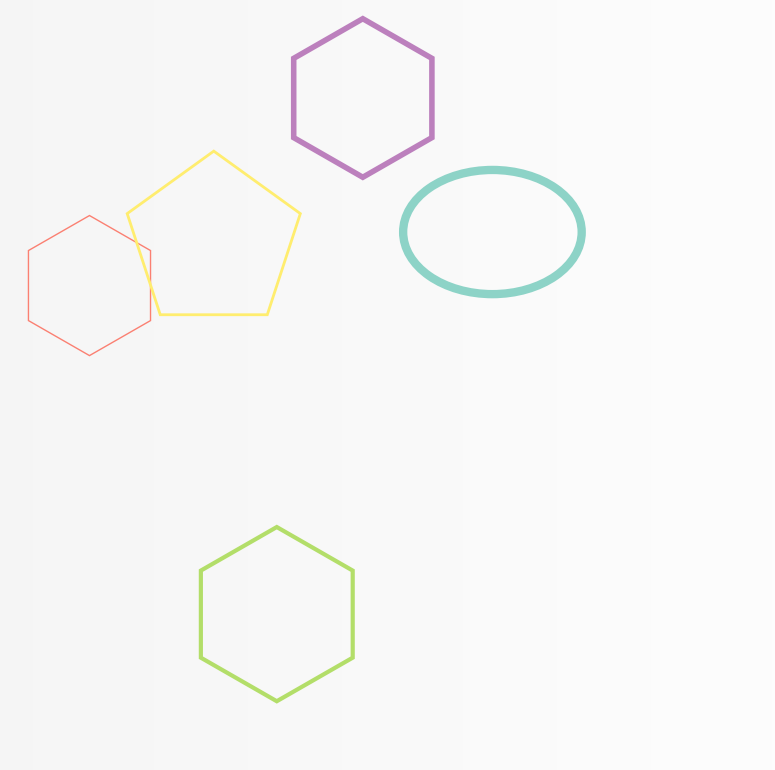[{"shape": "oval", "thickness": 3, "radius": 0.58, "center": [0.635, 0.699]}, {"shape": "hexagon", "thickness": 0.5, "radius": 0.45, "center": [0.115, 0.629]}, {"shape": "hexagon", "thickness": 1.5, "radius": 0.57, "center": [0.357, 0.202]}, {"shape": "hexagon", "thickness": 2, "radius": 0.51, "center": [0.468, 0.873]}, {"shape": "pentagon", "thickness": 1, "radius": 0.59, "center": [0.276, 0.686]}]